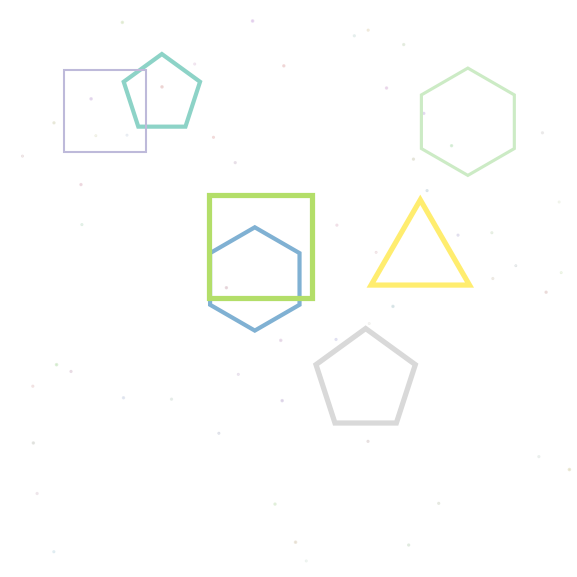[{"shape": "pentagon", "thickness": 2, "radius": 0.35, "center": [0.28, 0.836]}, {"shape": "square", "thickness": 1, "radius": 0.35, "center": [0.181, 0.807]}, {"shape": "hexagon", "thickness": 2, "radius": 0.45, "center": [0.441, 0.516]}, {"shape": "square", "thickness": 2.5, "radius": 0.45, "center": [0.451, 0.572]}, {"shape": "pentagon", "thickness": 2.5, "radius": 0.45, "center": [0.633, 0.34]}, {"shape": "hexagon", "thickness": 1.5, "radius": 0.46, "center": [0.81, 0.788]}, {"shape": "triangle", "thickness": 2.5, "radius": 0.49, "center": [0.728, 0.555]}]